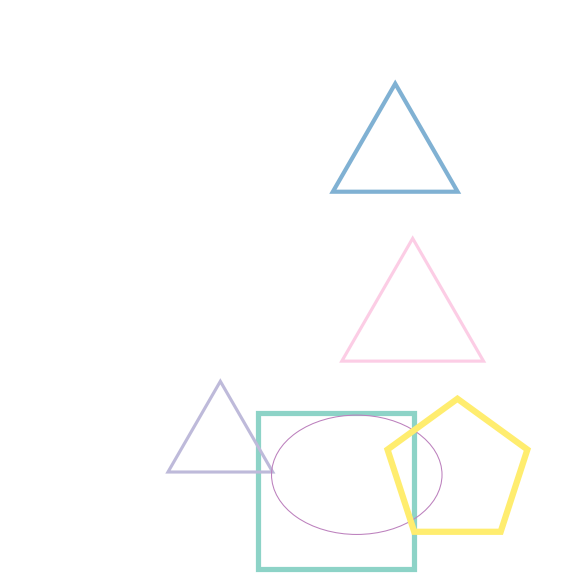[{"shape": "square", "thickness": 2.5, "radius": 0.68, "center": [0.582, 0.149]}, {"shape": "triangle", "thickness": 1.5, "radius": 0.52, "center": [0.382, 0.234]}, {"shape": "triangle", "thickness": 2, "radius": 0.62, "center": [0.684, 0.73]}, {"shape": "triangle", "thickness": 1.5, "radius": 0.71, "center": [0.715, 0.445]}, {"shape": "oval", "thickness": 0.5, "radius": 0.74, "center": [0.618, 0.177]}, {"shape": "pentagon", "thickness": 3, "radius": 0.64, "center": [0.792, 0.181]}]